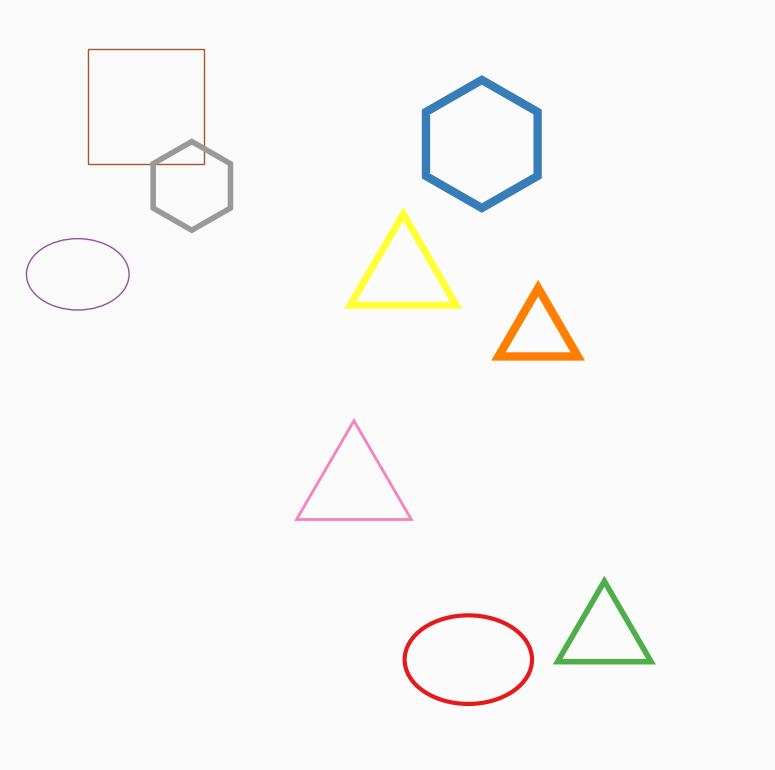[{"shape": "oval", "thickness": 1.5, "radius": 0.41, "center": [0.604, 0.143]}, {"shape": "hexagon", "thickness": 3, "radius": 0.42, "center": [0.622, 0.813]}, {"shape": "triangle", "thickness": 2, "radius": 0.35, "center": [0.78, 0.175]}, {"shape": "oval", "thickness": 0.5, "radius": 0.33, "center": [0.1, 0.644]}, {"shape": "triangle", "thickness": 3, "radius": 0.3, "center": [0.694, 0.567]}, {"shape": "triangle", "thickness": 2.5, "radius": 0.4, "center": [0.52, 0.643]}, {"shape": "square", "thickness": 0.5, "radius": 0.37, "center": [0.188, 0.861]}, {"shape": "triangle", "thickness": 1, "radius": 0.43, "center": [0.457, 0.368]}, {"shape": "hexagon", "thickness": 2, "radius": 0.29, "center": [0.247, 0.759]}]